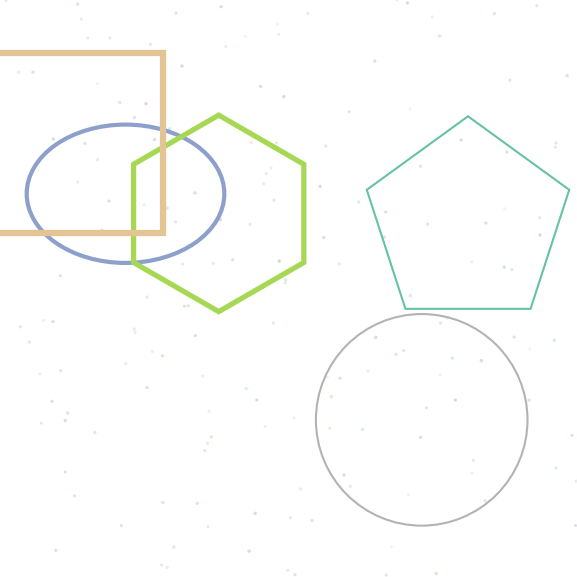[{"shape": "pentagon", "thickness": 1, "radius": 0.92, "center": [0.81, 0.613]}, {"shape": "oval", "thickness": 2, "radius": 0.86, "center": [0.217, 0.664]}, {"shape": "hexagon", "thickness": 2.5, "radius": 0.85, "center": [0.379, 0.63]}, {"shape": "square", "thickness": 3, "radius": 0.78, "center": [0.126, 0.752]}, {"shape": "circle", "thickness": 1, "radius": 0.92, "center": [0.73, 0.272]}]